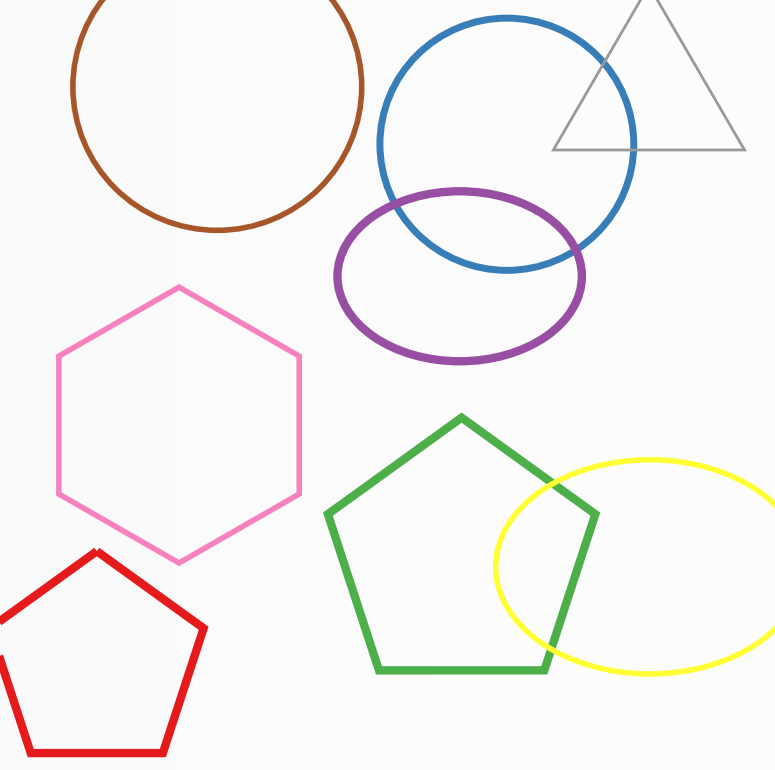[{"shape": "pentagon", "thickness": 3, "radius": 0.72, "center": [0.125, 0.139]}, {"shape": "circle", "thickness": 2.5, "radius": 0.82, "center": [0.654, 0.813]}, {"shape": "pentagon", "thickness": 3, "radius": 0.91, "center": [0.596, 0.276]}, {"shape": "oval", "thickness": 3, "radius": 0.79, "center": [0.593, 0.641]}, {"shape": "oval", "thickness": 2, "radius": 0.99, "center": [0.838, 0.264]}, {"shape": "circle", "thickness": 2, "radius": 0.93, "center": [0.28, 0.887]}, {"shape": "hexagon", "thickness": 2, "radius": 0.9, "center": [0.231, 0.448]}, {"shape": "triangle", "thickness": 1, "radius": 0.71, "center": [0.837, 0.876]}]